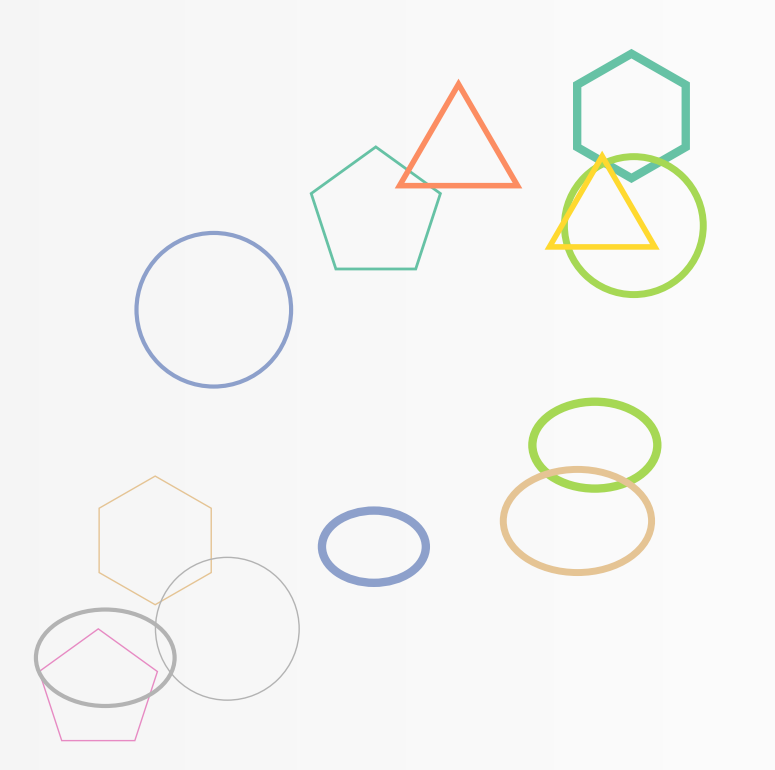[{"shape": "pentagon", "thickness": 1, "radius": 0.44, "center": [0.485, 0.722]}, {"shape": "hexagon", "thickness": 3, "radius": 0.4, "center": [0.815, 0.849]}, {"shape": "triangle", "thickness": 2, "radius": 0.44, "center": [0.592, 0.803]}, {"shape": "oval", "thickness": 3, "radius": 0.34, "center": [0.482, 0.29]}, {"shape": "circle", "thickness": 1.5, "radius": 0.5, "center": [0.276, 0.598]}, {"shape": "pentagon", "thickness": 0.5, "radius": 0.4, "center": [0.127, 0.103]}, {"shape": "oval", "thickness": 3, "radius": 0.4, "center": [0.768, 0.422]}, {"shape": "circle", "thickness": 2.5, "radius": 0.45, "center": [0.818, 0.707]}, {"shape": "triangle", "thickness": 2, "radius": 0.39, "center": [0.777, 0.719]}, {"shape": "hexagon", "thickness": 0.5, "radius": 0.42, "center": [0.2, 0.298]}, {"shape": "oval", "thickness": 2.5, "radius": 0.48, "center": [0.745, 0.323]}, {"shape": "circle", "thickness": 0.5, "radius": 0.46, "center": [0.293, 0.183]}, {"shape": "oval", "thickness": 1.5, "radius": 0.45, "center": [0.136, 0.146]}]